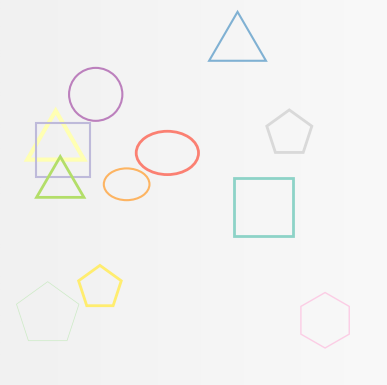[{"shape": "square", "thickness": 2, "radius": 0.37, "center": [0.68, 0.463]}, {"shape": "triangle", "thickness": 3, "radius": 0.42, "center": [0.144, 0.628]}, {"shape": "square", "thickness": 1.5, "radius": 0.35, "center": [0.163, 0.611]}, {"shape": "oval", "thickness": 2, "radius": 0.4, "center": [0.432, 0.603]}, {"shape": "triangle", "thickness": 1.5, "radius": 0.42, "center": [0.613, 0.885]}, {"shape": "oval", "thickness": 1.5, "radius": 0.29, "center": [0.327, 0.521]}, {"shape": "triangle", "thickness": 2, "radius": 0.35, "center": [0.155, 0.523]}, {"shape": "hexagon", "thickness": 1, "radius": 0.36, "center": [0.839, 0.168]}, {"shape": "pentagon", "thickness": 2, "radius": 0.31, "center": [0.747, 0.653]}, {"shape": "circle", "thickness": 1.5, "radius": 0.34, "center": [0.247, 0.755]}, {"shape": "pentagon", "thickness": 0.5, "radius": 0.42, "center": [0.123, 0.184]}, {"shape": "pentagon", "thickness": 2, "radius": 0.29, "center": [0.258, 0.253]}]